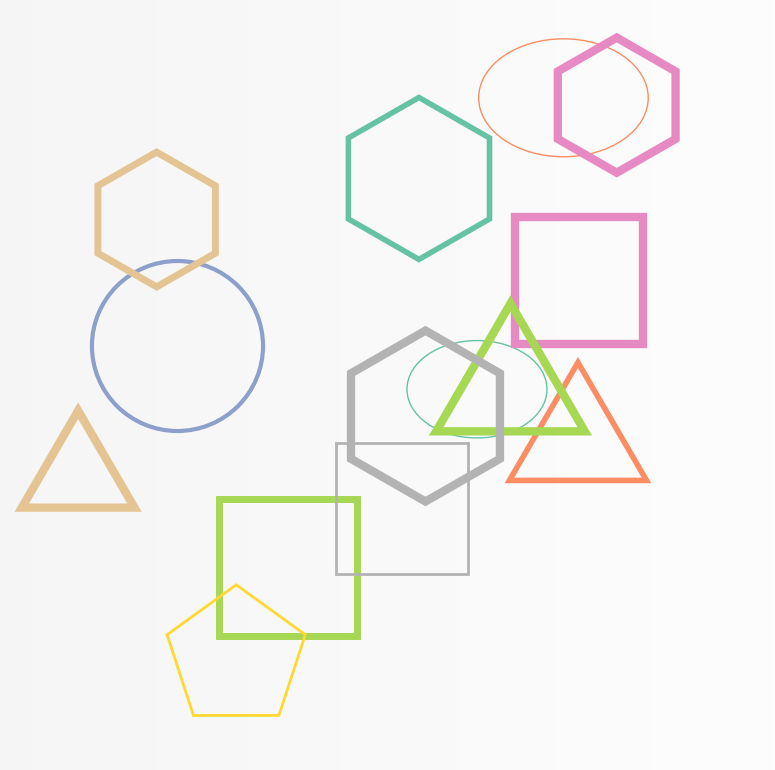[{"shape": "oval", "thickness": 0.5, "radius": 0.45, "center": [0.615, 0.494]}, {"shape": "hexagon", "thickness": 2, "radius": 0.53, "center": [0.541, 0.768]}, {"shape": "triangle", "thickness": 2, "radius": 0.51, "center": [0.746, 0.427]}, {"shape": "oval", "thickness": 0.5, "radius": 0.55, "center": [0.727, 0.873]}, {"shape": "circle", "thickness": 1.5, "radius": 0.55, "center": [0.229, 0.551]}, {"shape": "hexagon", "thickness": 3, "radius": 0.44, "center": [0.796, 0.863]}, {"shape": "square", "thickness": 3, "radius": 0.41, "center": [0.747, 0.636]}, {"shape": "square", "thickness": 2.5, "radius": 0.45, "center": [0.372, 0.263]}, {"shape": "triangle", "thickness": 3, "radius": 0.55, "center": [0.659, 0.495]}, {"shape": "pentagon", "thickness": 1, "radius": 0.47, "center": [0.305, 0.147]}, {"shape": "triangle", "thickness": 3, "radius": 0.42, "center": [0.101, 0.383]}, {"shape": "hexagon", "thickness": 2.5, "radius": 0.44, "center": [0.202, 0.715]}, {"shape": "square", "thickness": 1, "radius": 0.43, "center": [0.519, 0.34]}, {"shape": "hexagon", "thickness": 3, "radius": 0.55, "center": [0.549, 0.46]}]